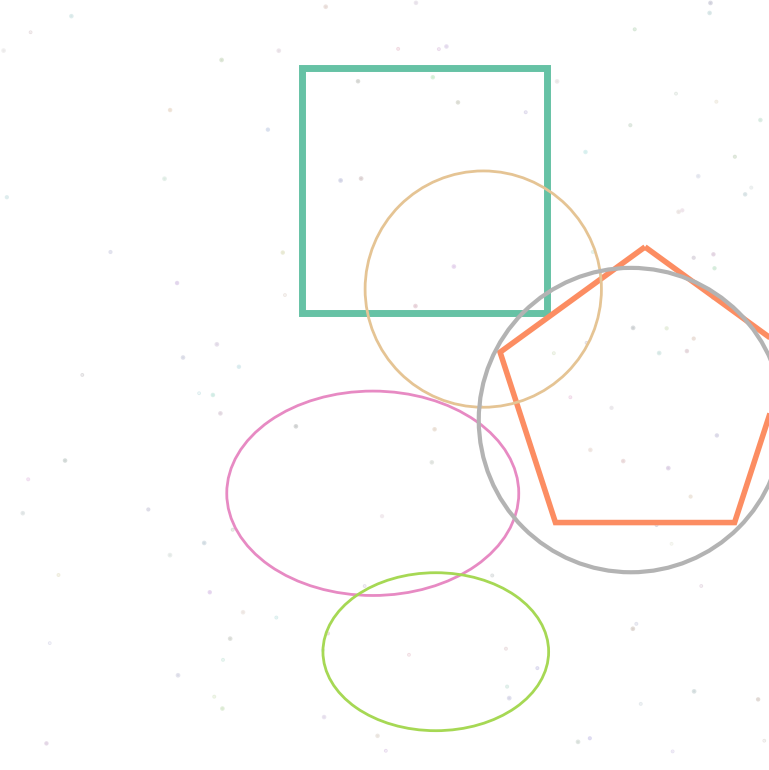[{"shape": "square", "thickness": 2.5, "radius": 0.79, "center": [0.552, 0.752]}, {"shape": "pentagon", "thickness": 2, "radius": 0.99, "center": [0.838, 0.481]}, {"shape": "oval", "thickness": 1, "radius": 0.95, "center": [0.484, 0.359]}, {"shape": "oval", "thickness": 1, "radius": 0.73, "center": [0.566, 0.154]}, {"shape": "circle", "thickness": 1, "radius": 0.77, "center": [0.628, 0.625]}, {"shape": "circle", "thickness": 1.5, "radius": 0.99, "center": [0.819, 0.454]}]